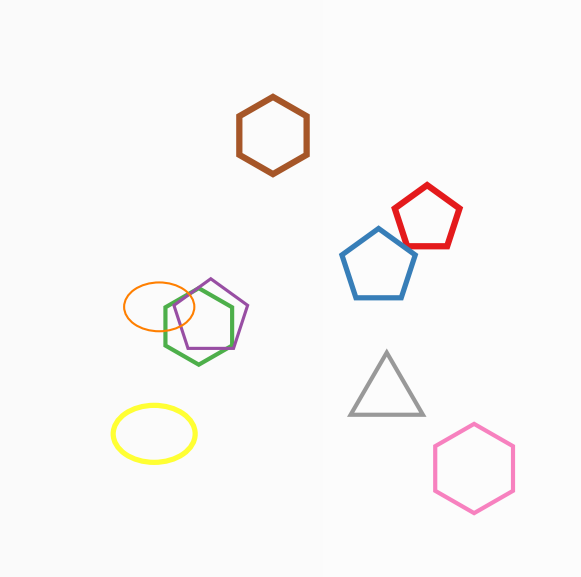[{"shape": "pentagon", "thickness": 3, "radius": 0.29, "center": [0.735, 0.62]}, {"shape": "pentagon", "thickness": 2.5, "radius": 0.33, "center": [0.651, 0.537]}, {"shape": "hexagon", "thickness": 2, "radius": 0.33, "center": [0.342, 0.434]}, {"shape": "pentagon", "thickness": 1.5, "radius": 0.33, "center": [0.363, 0.45]}, {"shape": "oval", "thickness": 1, "radius": 0.3, "center": [0.274, 0.468]}, {"shape": "oval", "thickness": 2.5, "radius": 0.35, "center": [0.265, 0.248]}, {"shape": "hexagon", "thickness": 3, "radius": 0.33, "center": [0.47, 0.764]}, {"shape": "hexagon", "thickness": 2, "radius": 0.39, "center": [0.816, 0.188]}, {"shape": "triangle", "thickness": 2, "radius": 0.36, "center": [0.665, 0.317]}]